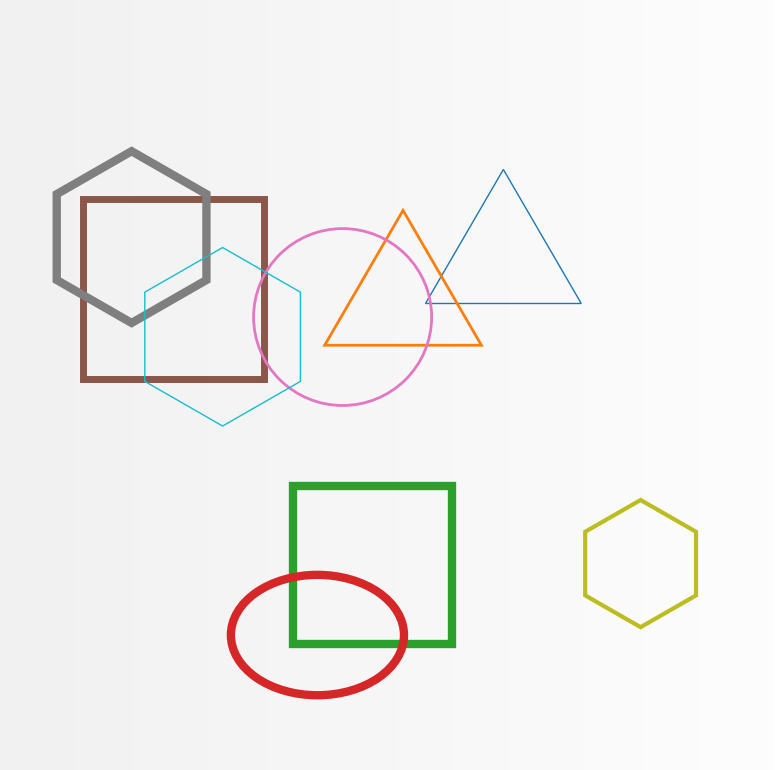[{"shape": "triangle", "thickness": 0.5, "radius": 0.58, "center": [0.65, 0.664]}, {"shape": "triangle", "thickness": 1, "radius": 0.58, "center": [0.52, 0.61]}, {"shape": "square", "thickness": 3, "radius": 0.51, "center": [0.481, 0.266]}, {"shape": "oval", "thickness": 3, "radius": 0.56, "center": [0.41, 0.175]}, {"shape": "square", "thickness": 2.5, "radius": 0.58, "center": [0.224, 0.624]}, {"shape": "circle", "thickness": 1, "radius": 0.57, "center": [0.442, 0.588]}, {"shape": "hexagon", "thickness": 3, "radius": 0.56, "center": [0.17, 0.692]}, {"shape": "hexagon", "thickness": 1.5, "radius": 0.41, "center": [0.827, 0.268]}, {"shape": "hexagon", "thickness": 0.5, "radius": 0.58, "center": [0.287, 0.563]}]